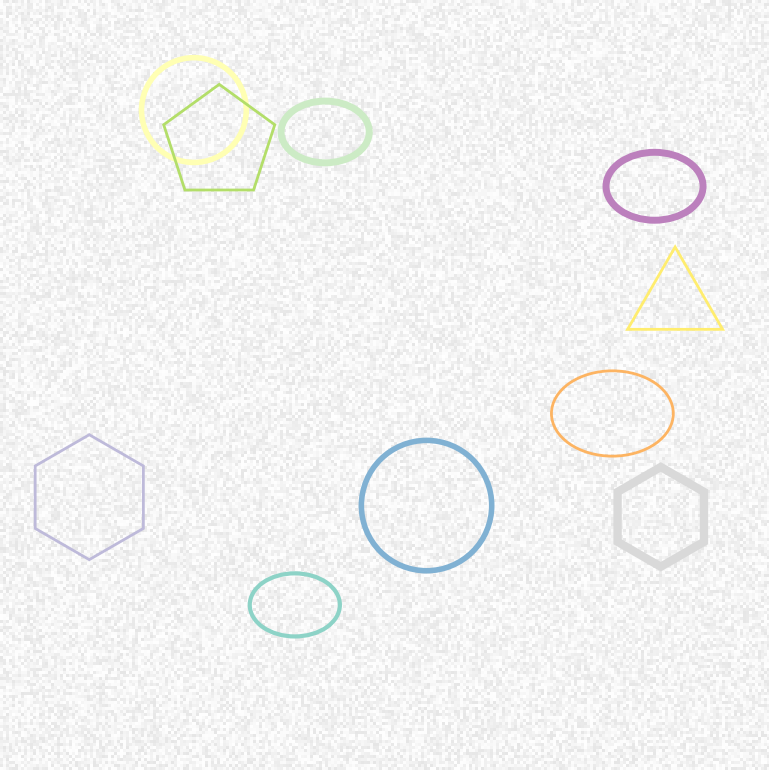[{"shape": "oval", "thickness": 1.5, "radius": 0.29, "center": [0.383, 0.214]}, {"shape": "circle", "thickness": 2, "radius": 0.34, "center": [0.252, 0.857]}, {"shape": "hexagon", "thickness": 1, "radius": 0.41, "center": [0.116, 0.354]}, {"shape": "circle", "thickness": 2, "radius": 0.42, "center": [0.554, 0.343]}, {"shape": "oval", "thickness": 1, "radius": 0.4, "center": [0.795, 0.463]}, {"shape": "pentagon", "thickness": 1, "radius": 0.38, "center": [0.285, 0.815]}, {"shape": "hexagon", "thickness": 3, "radius": 0.32, "center": [0.858, 0.329]}, {"shape": "oval", "thickness": 2.5, "radius": 0.32, "center": [0.85, 0.758]}, {"shape": "oval", "thickness": 2.5, "radius": 0.29, "center": [0.422, 0.829]}, {"shape": "triangle", "thickness": 1, "radius": 0.36, "center": [0.877, 0.608]}]